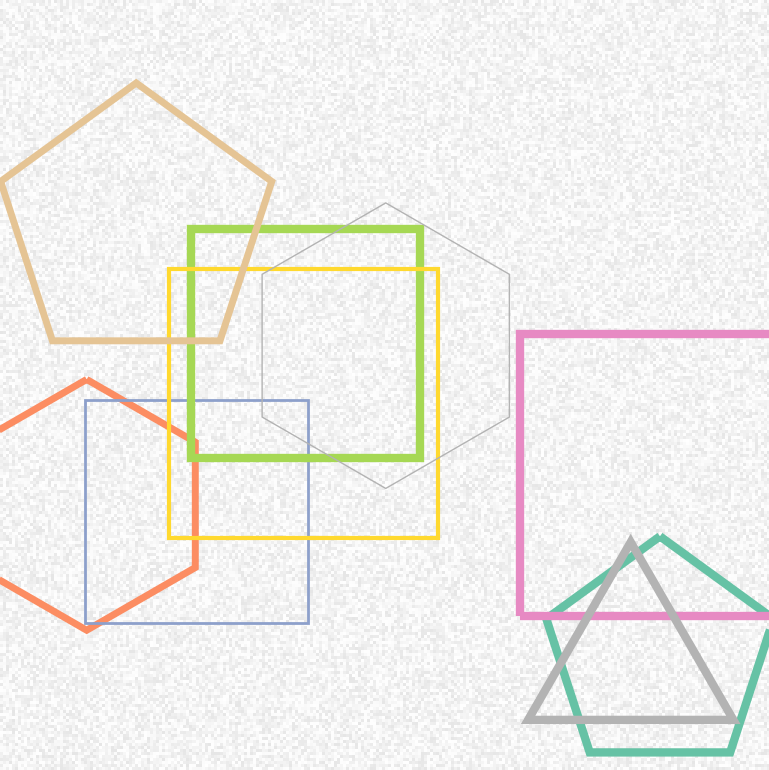[{"shape": "pentagon", "thickness": 3, "radius": 0.78, "center": [0.857, 0.148]}, {"shape": "hexagon", "thickness": 2.5, "radius": 0.81, "center": [0.113, 0.344]}, {"shape": "square", "thickness": 1, "radius": 0.72, "center": [0.255, 0.335]}, {"shape": "square", "thickness": 3, "radius": 0.92, "center": [0.858, 0.383]}, {"shape": "square", "thickness": 3, "radius": 0.74, "center": [0.397, 0.554]}, {"shape": "square", "thickness": 1.5, "radius": 0.87, "center": [0.394, 0.476]}, {"shape": "pentagon", "thickness": 2.5, "radius": 0.93, "center": [0.177, 0.707]}, {"shape": "triangle", "thickness": 3, "radius": 0.77, "center": [0.819, 0.142]}, {"shape": "hexagon", "thickness": 0.5, "radius": 0.93, "center": [0.501, 0.551]}]